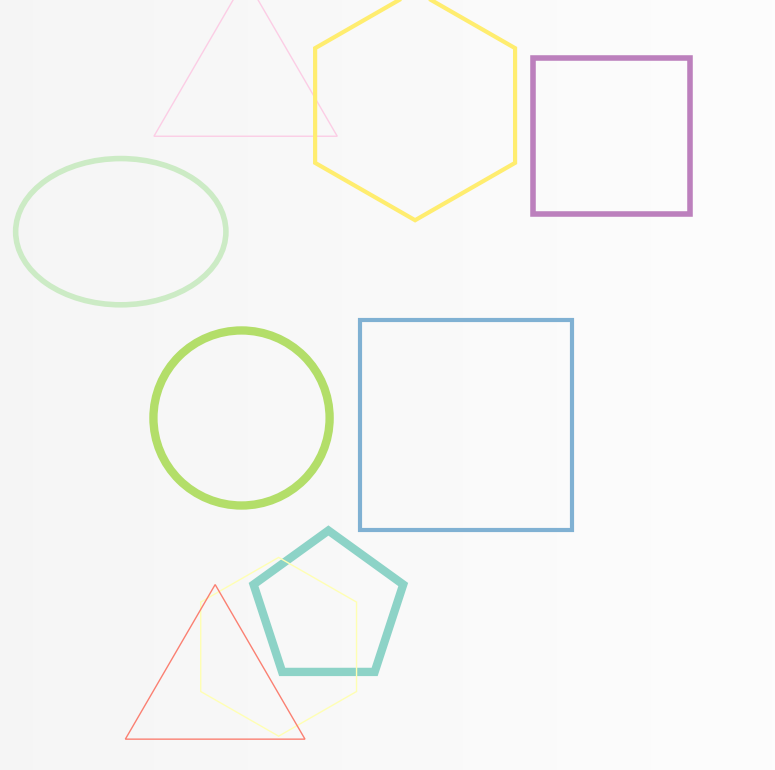[{"shape": "pentagon", "thickness": 3, "radius": 0.51, "center": [0.424, 0.21]}, {"shape": "hexagon", "thickness": 0.5, "radius": 0.58, "center": [0.36, 0.16]}, {"shape": "triangle", "thickness": 0.5, "radius": 0.67, "center": [0.278, 0.107]}, {"shape": "square", "thickness": 1.5, "radius": 0.68, "center": [0.601, 0.448]}, {"shape": "circle", "thickness": 3, "radius": 0.57, "center": [0.312, 0.457]}, {"shape": "triangle", "thickness": 0.5, "radius": 0.68, "center": [0.317, 0.891]}, {"shape": "square", "thickness": 2, "radius": 0.51, "center": [0.789, 0.823]}, {"shape": "oval", "thickness": 2, "radius": 0.68, "center": [0.156, 0.699]}, {"shape": "hexagon", "thickness": 1.5, "radius": 0.74, "center": [0.536, 0.863]}]